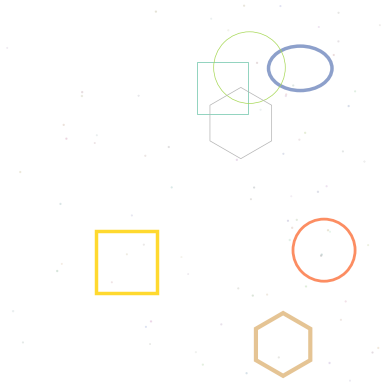[{"shape": "square", "thickness": 0.5, "radius": 0.33, "center": [0.578, 0.772]}, {"shape": "circle", "thickness": 2, "radius": 0.4, "center": [0.842, 0.35]}, {"shape": "oval", "thickness": 2.5, "radius": 0.41, "center": [0.78, 0.823]}, {"shape": "circle", "thickness": 0.5, "radius": 0.47, "center": [0.648, 0.824]}, {"shape": "square", "thickness": 2.5, "radius": 0.4, "center": [0.329, 0.32]}, {"shape": "hexagon", "thickness": 3, "radius": 0.41, "center": [0.735, 0.105]}, {"shape": "hexagon", "thickness": 0.5, "radius": 0.46, "center": [0.625, 0.68]}]